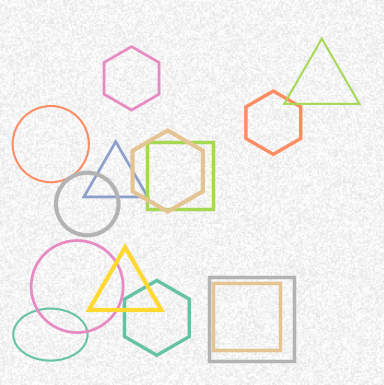[{"shape": "oval", "thickness": 1.5, "radius": 0.48, "center": [0.131, 0.131]}, {"shape": "hexagon", "thickness": 2.5, "radius": 0.49, "center": [0.407, 0.174]}, {"shape": "hexagon", "thickness": 2.5, "radius": 0.41, "center": [0.71, 0.681]}, {"shape": "circle", "thickness": 1.5, "radius": 0.5, "center": [0.132, 0.626]}, {"shape": "triangle", "thickness": 2, "radius": 0.48, "center": [0.301, 0.536]}, {"shape": "hexagon", "thickness": 2, "radius": 0.41, "center": [0.342, 0.796]}, {"shape": "circle", "thickness": 2, "radius": 0.6, "center": [0.2, 0.256]}, {"shape": "triangle", "thickness": 1.5, "radius": 0.56, "center": [0.836, 0.787]}, {"shape": "square", "thickness": 2.5, "radius": 0.43, "center": [0.468, 0.544]}, {"shape": "triangle", "thickness": 3, "radius": 0.54, "center": [0.325, 0.249]}, {"shape": "square", "thickness": 2.5, "radius": 0.44, "center": [0.64, 0.178]}, {"shape": "hexagon", "thickness": 3, "radius": 0.53, "center": [0.436, 0.556]}, {"shape": "square", "thickness": 2.5, "radius": 0.55, "center": [0.653, 0.171]}, {"shape": "circle", "thickness": 3, "radius": 0.41, "center": [0.227, 0.47]}]